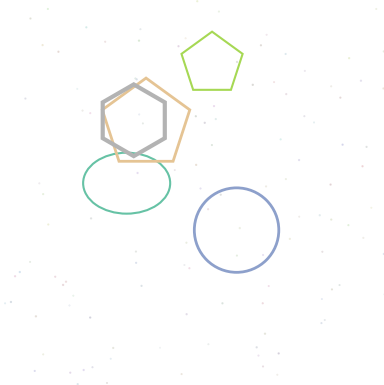[{"shape": "oval", "thickness": 1.5, "radius": 0.57, "center": [0.329, 0.524]}, {"shape": "circle", "thickness": 2, "radius": 0.55, "center": [0.614, 0.402]}, {"shape": "pentagon", "thickness": 1.5, "radius": 0.42, "center": [0.551, 0.834]}, {"shape": "pentagon", "thickness": 2, "radius": 0.6, "center": [0.379, 0.678]}, {"shape": "hexagon", "thickness": 3, "radius": 0.47, "center": [0.347, 0.688]}]